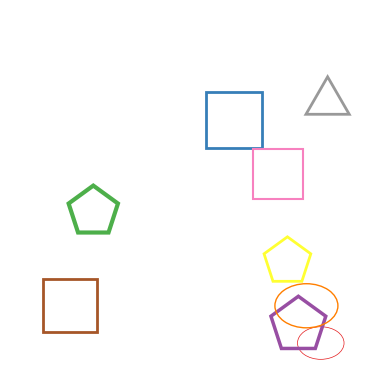[{"shape": "oval", "thickness": 0.5, "radius": 0.3, "center": [0.833, 0.109]}, {"shape": "square", "thickness": 2, "radius": 0.36, "center": [0.607, 0.688]}, {"shape": "pentagon", "thickness": 3, "radius": 0.34, "center": [0.242, 0.451]}, {"shape": "pentagon", "thickness": 2.5, "radius": 0.37, "center": [0.775, 0.156]}, {"shape": "oval", "thickness": 1, "radius": 0.41, "center": [0.796, 0.206]}, {"shape": "pentagon", "thickness": 2, "radius": 0.32, "center": [0.747, 0.321]}, {"shape": "square", "thickness": 2, "radius": 0.35, "center": [0.181, 0.207]}, {"shape": "square", "thickness": 1.5, "radius": 0.32, "center": [0.722, 0.547]}, {"shape": "triangle", "thickness": 2, "radius": 0.32, "center": [0.851, 0.736]}]